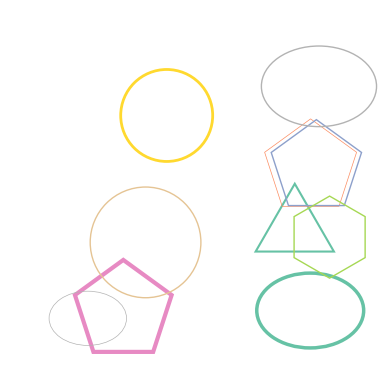[{"shape": "oval", "thickness": 2.5, "radius": 0.69, "center": [0.806, 0.193]}, {"shape": "triangle", "thickness": 1.5, "radius": 0.59, "center": [0.766, 0.405]}, {"shape": "pentagon", "thickness": 0.5, "radius": 0.63, "center": [0.807, 0.566]}, {"shape": "pentagon", "thickness": 1, "radius": 0.62, "center": [0.822, 0.566]}, {"shape": "pentagon", "thickness": 3, "radius": 0.66, "center": [0.32, 0.193]}, {"shape": "hexagon", "thickness": 1, "radius": 0.53, "center": [0.856, 0.384]}, {"shape": "circle", "thickness": 2, "radius": 0.6, "center": [0.433, 0.7]}, {"shape": "circle", "thickness": 1, "radius": 0.72, "center": [0.378, 0.37]}, {"shape": "oval", "thickness": 1, "radius": 0.75, "center": [0.828, 0.776]}, {"shape": "oval", "thickness": 0.5, "radius": 0.5, "center": [0.228, 0.173]}]